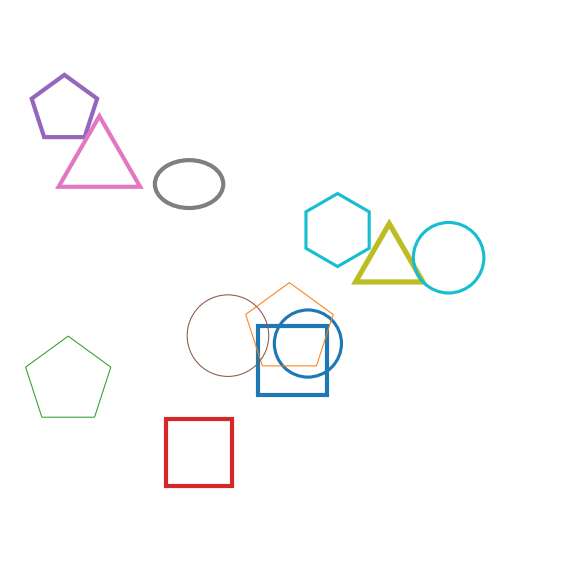[{"shape": "square", "thickness": 2, "radius": 0.3, "center": [0.506, 0.375]}, {"shape": "circle", "thickness": 1.5, "radius": 0.29, "center": [0.533, 0.404]}, {"shape": "pentagon", "thickness": 0.5, "radius": 0.4, "center": [0.501, 0.43]}, {"shape": "pentagon", "thickness": 0.5, "radius": 0.39, "center": [0.118, 0.339]}, {"shape": "square", "thickness": 2, "radius": 0.29, "center": [0.344, 0.216]}, {"shape": "pentagon", "thickness": 2, "radius": 0.3, "center": [0.112, 0.81]}, {"shape": "circle", "thickness": 0.5, "radius": 0.35, "center": [0.395, 0.418]}, {"shape": "triangle", "thickness": 2, "radius": 0.41, "center": [0.172, 0.716]}, {"shape": "oval", "thickness": 2, "radius": 0.3, "center": [0.327, 0.68]}, {"shape": "triangle", "thickness": 2.5, "radius": 0.34, "center": [0.674, 0.545]}, {"shape": "hexagon", "thickness": 1.5, "radius": 0.32, "center": [0.585, 0.601]}, {"shape": "circle", "thickness": 1.5, "radius": 0.31, "center": [0.777, 0.553]}]